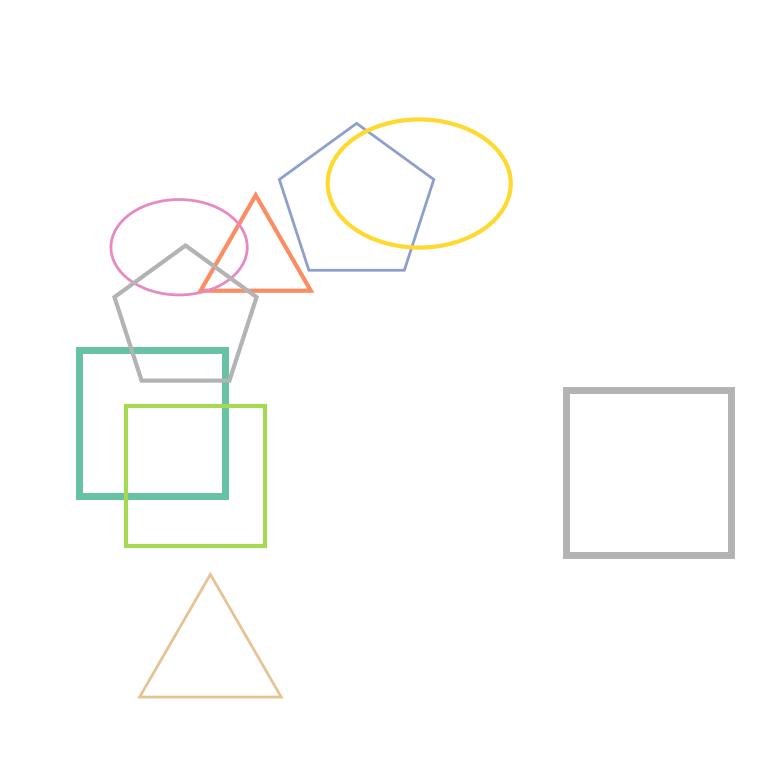[{"shape": "square", "thickness": 2.5, "radius": 0.47, "center": [0.197, 0.45]}, {"shape": "triangle", "thickness": 1.5, "radius": 0.41, "center": [0.332, 0.664]}, {"shape": "pentagon", "thickness": 1, "radius": 0.53, "center": [0.463, 0.734]}, {"shape": "oval", "thickness": 1, "radius": 0.44, "center": [0.233, 0.679]}, {"shape": "square", "thickness": 1.5, "radius": 0.45, "center": [0.254, 0.382]}, {"shape": "oval", "thickness": 1.5, "radius": 0.59, "center": [0.544, 0.762]}, {"shape": "triangle", "thickness": 1, "radius": 0.53, "center": [0.273, 0.148]}, {"shape": "square", "thickness": 2.5, "radius": 0.53, "center": [0.842, 0.387]}, {"shape": "pentagon", "thickness": 1.5, "radius": 0.49, "center": [0.241, 0.584]}]